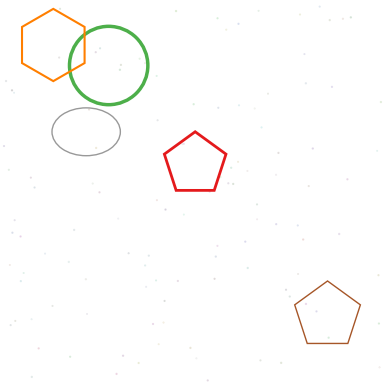[{"shape": "pentagon", "thickness": 2, "radius": 0.42, "center": [0.507, 0.574]}, {"shape": "circle", "thickness": 2.5, "radius": 0.51, "center": [0.282, 0.83]}, {"shape": "hexagon", "thickness": 1.5, "radius": 0.47, "center": [0.138, 0.883]}, {"shape": "pentagon", "thickness": 1, "radius": 0.45, "center": [0.851, 0.18]}, {"shape": "oval", "thickness": 1, "radius": 0.44, "center": [0.224, 0.658]}]